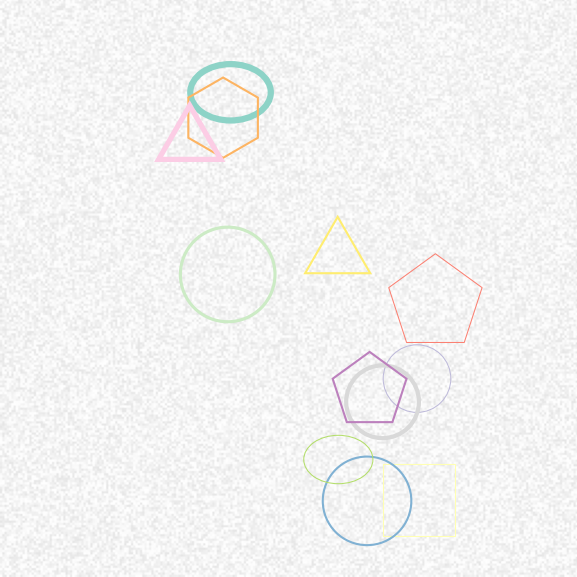[{"shape": "oval", "thickness": 3, "radius": 0.35, "center": [0.399, 0.839]}, {"shape": "square", "thickness": 0.5, "radius": 0.31, "center": [0.725, 0.133]}, {"shape": "circle", "thickness": 0.5, "radius": 0.29, "center": [0.722, 0.344]}, {"shape": "pentagon", "thickness": 0.5, "radius": 0.42, "center": [0.754, 0.475]}, {"shape": "circle", "thickness": 1, "radius": 0.38, "center": [0.636, 0.132]}, {"shape": "hexagon", "thickness": 1, "radius": 0.35, "center": [0.386, 0.795]}, {"shape": "oval", "thickness": 0.5, "radius": 0.3, "center": [0.586, 0.203]}, {"shape": "triangle", "thickness": 2.5, "radius": 0.31, "center": [0.329, 0.754]}, {"shape": "circle", "thickness": 2, "radius": 0.31, "center": [0.662, 0.303]}, {"shape": "pentagon", "thickness": 1, "radius": 0.34, "center": [0.64, 0.323]}, {"shape": "circle", "thickness": 1.5, "radius": 0.41, "center": [0.394, 0.524]}, {"shape": "triangle", "thickness": 1, "radius": 0.33, "center": [0.585, 0.559]}]